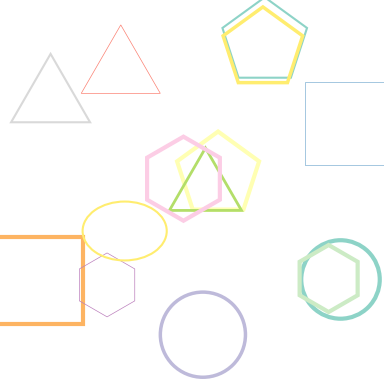[{"shape": "pentagon", "thickness": 1.5, "radius": 0.58, "center": [0.688, 0.892]}, {"shape": "circle", "thickness": 3, "radius": 0.51, "center": [0.884, 0.274]}, {"shape": "pentagon", "thickness": 3, "radius": 0.56, "center": [0.566, 0.546]}, {"shape": "circle", "thickness": 2.5, "radius": 0.55, "center": [0.527, 0.131]}, {"shape": "triangle", "thickness": 0.5, "radius": 0.59, "center": [0.314, 0.817]}, {"shape": "square", "thickness": 0.5, "radius": 0.54, "center": [0.9, 0.678]}, {"shape": "square", "thickness": 3, "radius": 0.57, "center": [0.102, 0.272]}, {"shape": "triangle", "thickness": 2, "radius": 0.54, "center": [0.534, 0.508]}, {"shape": "hexagon", "thickness": 3, "radius": 0.55, "center": [0.477, 0.536]}, {"shape": "triangle", "thickness": 1.5, "radius": 0.59, "center": [0.131, 0.742]}, {"shape": "hexagon", "thickness": 0.5, "radius": 0.42, "center": [0.278, 0.26]}, {"shape": "hexagon", "thickness": 3, "radius": 0.44, "center": [0.854, 0.277]}, {"shape": "oval", "thickness": 1.5, "radius": 0.55, "center": [0.324, 0.4]}, {"shape": "pentagon", "thickness": 2.5, "radius": 0.54, "center": [0.683, 0.873]}]